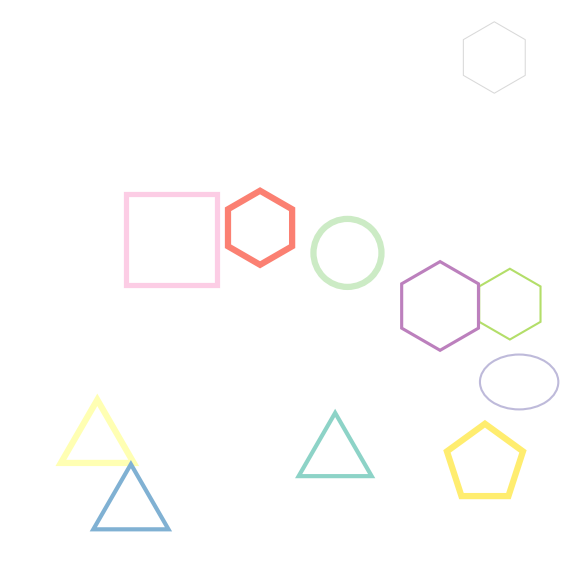[{"shape": "triangle", "thickness": 2, "radius": 0.36, "center": [0.58, 0.211]}, {"shape": "triangle", "thickness": 3, "radius": 0.36, "center": [0.168, 0.234]}, {"shape": "oval", "thickness": 1, "radius": 0.34, "center": [0.899, 0.338]}, {"shape": "hexagon", "thickness": 3, "radius": 0.32, "center": [0.45, 0.605]}, {"shape": "triangle", "thickness": 2, "radius": 0.38, "center": [0.227, 0.12]}, {"shape": "hexagon", "thickness": 1, "radius": 0.31, "center": [0.883, 0.473]}, {"shape": "square", "thickness": 2.5, "radius": 0.39, "center": [0.297, 0.584]}, {"shape": "hexagon", "thickness": 0.5, "radius": 0.31, "center": [0.856, 0.9]}, {"shape": "hexagon", "thickness": 1.5, "radius": 0.38, "center": [0.762, 0.469]}, {"shape": "circle", "thickness": 3, "radius": 0.29, "center": [0.602, 0.561]}, {"shape": "pentagon", "thickness": 3, "radius": 0.35, "center": [0.84, 0.196]}]